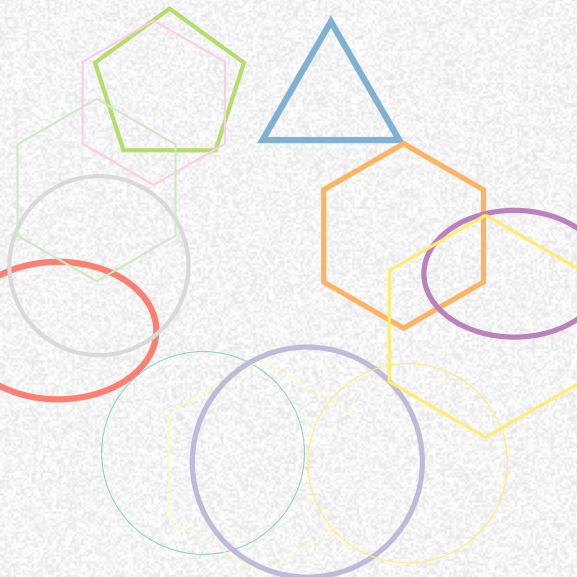[{"shape": "circle", "thickness": 0.5, "radius": 0.88, "center": [0.352, 0.215]}, {"shape": "hexagon", "thickness": 0.5, "radius": 0.92, "center": [0.452, 0.192]}, {"shape": "circle", "thickness": 2.5, "radius": 1.0, "center": [0.532, 0.199]}, {"shape": "oval", "thickness": 3, "radius": 0.85, "center": [0.101, 0.427]}, {"shape": "triangle", "thickness": 3, "radius": 0.68, "center": [0.573, 0.825]}, {"shape": "hexagon", "thickness": 2.5, "radius": 0.8, "center": [0.699, 0.591]}, {"shape": "pentagon", "thickness": 2, "radius": 0.68, "center": [0.294, 0.849]}, {"shape": "hexagon", "thickness": 1, "radius": 0.71, "center": [0.266, 0.821]}, {"shape": "circle", "thickness": 2, "radius": 0.78, "center": [0.171, 0.539]}, {"shape": "oval", "thickness": 2.5, "radius": 0.78, "center": [0.891, 0.525]}, {"shape": "hexagon", "thickness": 1, "radius": 0.79, "center": [0.167, 0.67]}, {"shape": "hexagon", "thickness": 1.5, "radius": 0.96, "center": [0.841, 0.434]}, {"shape": "circle", "thickness": 0.5, "radius": 0.86, "center": [0.706, 0.197]}]